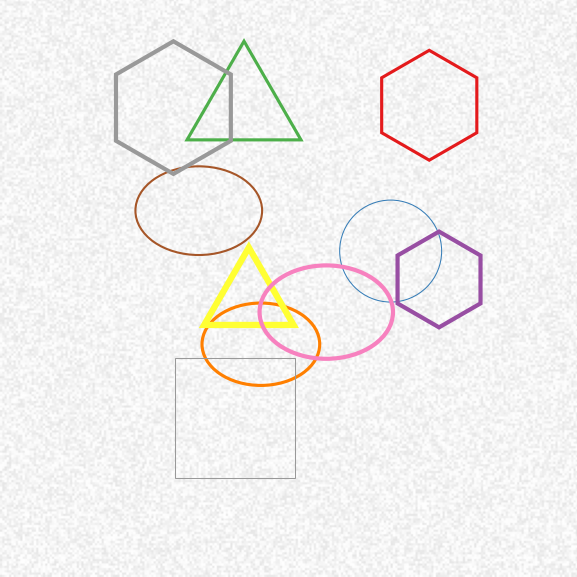[{"shape": "hexagon", "thickness": 1.5, "radius": 0.48, "center": [0.743, 0.817]}, {"shape": "circle", "thickness": 0.5, "radius": 0.44, "center": [0.676, 0.564]}, {"shape": "triangle", "thickness": 1.5, "radius": 0.57, "center": [0.423, 0.814]}, {"shape": "hexagon", "thickness": 2, "radius": 0.41, "center": [0.76, 0.515]}, {"shape": "oval", "thickness": 1.5, "radius": 0.51, "center": [0.452, 0.403]}, {"shape": "triangle", "thickness": 3, "radius": 0.45, "center": [0.431, 0.481]}, {"shape": "oval", "thickness": 1, "radius": 0.55, "center": [0.344, 0.634]}, {"shape": "oval", "thickness": 2, "radius": 0.58, "center": [0.565, 0.459]}, {"shape": "hexagon", "thickness": 2, "radius": 0.57, "center": [0.3, 0.813]}, {"shape": "square", "thickness": 0.5, "radius": 0.52, "center": [0.407, 0.275]}]